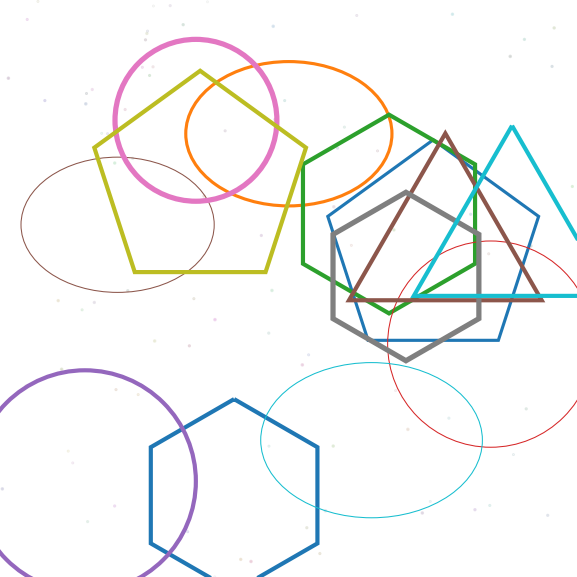[{"shape": "hexagon", "thickness": 2, "radius": 0.83, "center": [0.405, 0.141]}, {"shape": "pentagon", "thickness": 1.5, "radius": 0.96, "center": [0.75, 0.565]}, {"shape": "oval", "thickness": 1.5, "radius": 0.89, "center": [0.5, 0.768]}, {"shape": "hexagon", "thickness": 2, "radius": 0.86, "center": [0.674, 0.629]}, {"shape": "circle", "thickness": 0.5, "radius": 0.89, "center": [0.85, 0.403]}, {"shape": "circle", "thickness": 2, "radius": 0.96, "center": [0.147, 0.166]}, {"shape": "triangle", "thickness": 2, "radius": 0.96, "center": [0.771, 0.575]}, {"shape": "oval", "thickness": 0.5, "radius": 0.84, "center": [0.204, 0.61]}, {"shape": "circle", "thickness": 2.5, "radius": 0.7, "center": [0.339, 0.791]}, {"shape": "hexagon", "thickness": 2.5, "radius": 0.73, "center": [0.703, 0.52]}, {"shape": "pentagon", "thickness": 2, "radius": 0.96, "center": [0.347, 0.684]}, {"shape": "triangle", "thickness": 2, "radius": 0.98, "center": [0.887, 0.585]}, {"shape": "oval", "thickness": 0.5, "radius": 0.96, "center": [0.643, 0.237]}]